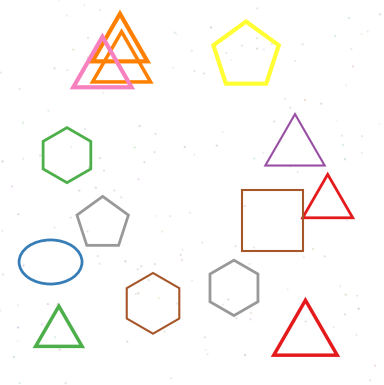[{"shape": "triangle", "thickness": 2.5, "radius": 0.48, "center": [0.793, 0.125]}, {"shape": "triangle", "thickness": 2, "radius": 0.38, "center": [0.851, 0.472]}, {"shape": "oval", "thickness": 2, "radius": 0.41, "center": [0.131, 0.32]}, {"shape": "triangle", "thickness": 2.5, "radius": 0.35, "center": [0.153, 0.135]}, {"shape": "hexagon", "thickness": 2, "radius": 0.36, "center": [0.174, 0.597]}, {"shape": "triangle", "thickness": 1.5, "radius": 0.45, "center": [0.766, 0.615]}, {"shape": "triangle", "thickness": 2.5, "radius": 0.44, "center": [0.316, 0.831]}, {"shape": "triangle", "thickness": 3, "radius": 0.41, "center": [0.312, 0.882]}, {"shape": "pentagon", "thickness": 3, "radius": 0.45, "center": [0.639, 0.855]}, {"shape": "hexagon", "thickness": 1.5, "radius": 0.39, "center": [0.397, 0.212]}, {"shape": "square", "thickness": 1.5, "radius": 0.39, "center": [0.708, 0.428]}, {"shape": "triangle", "thickness": 3, "radius": 0.44, "center": [0.266, 0.817]}, {"shape": "hexagon", "thickness": 2, "radius": 0.36, "center": [0.608, 0.252]}, {"shape": "pentagon", "thickness": 2, "radius": 0.35, "center": [0.267, 0.42]}]